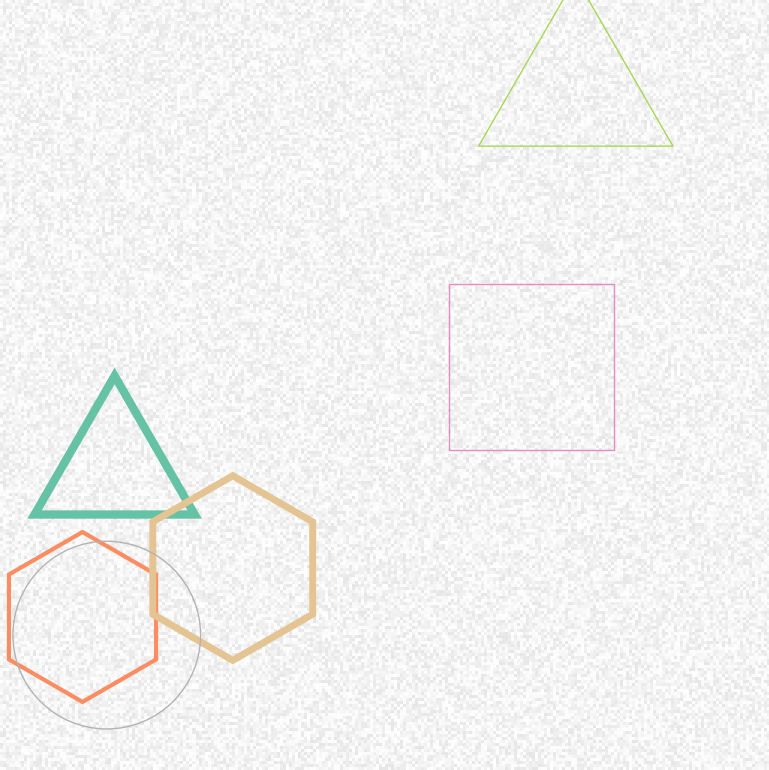[{"shape": "triangle", "thickness": 3, "radius": 0.6, "center": [0.149, 0.392]}, {"shape": "hexagon", "thickness": 1.5, "radius": 0.55, "center": [0.107, 0.199]}, {"shape": "square", "thickness": 0.5, "radius": 0.54, "center": [0.69, 0.523]}, {"shape": "triangle", "thickness": 0.5, "radius": 0.73, "center": [0.748, 0.883]}, {"shape": "hexagon", "thickness": 2.5, "radius": 0.6, "center": [0.302, 0.262]}, {"shape": "circle", "thickness": 0.5, "radius": 0.61, "center": [0.139, 0.175]}]